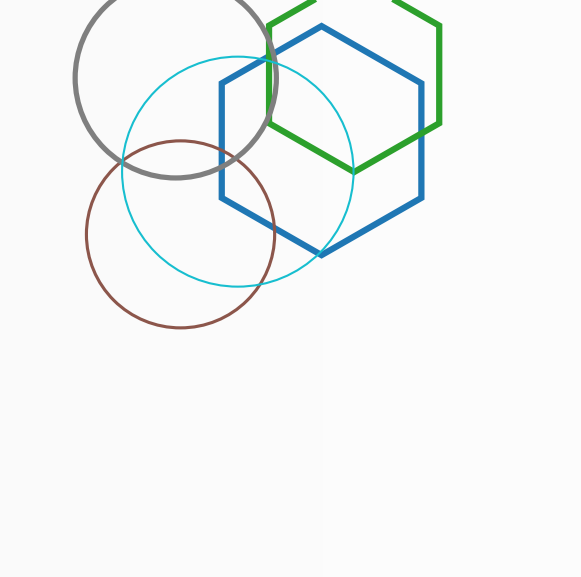[{"shape": "hexagon", "thickness": 3, "radius": 0.99, "center": [0.553, 0.756]}, {"shape": "hexagon", "thickness": 3, "radius": 0.85, "center": [0.609, 0.87]}, {"shape": "circle", "thickness": 1.5, "radius": 0.81, "center": [0.311, 0.593]}, {"shape": "circle", "thickness": 2.5, "radius": 0.87, "center": [0.302, 0.864]}, {"shape": "circle", "thickness": 1, "radius": 1.0, "center": [0.409, 0.702]}]